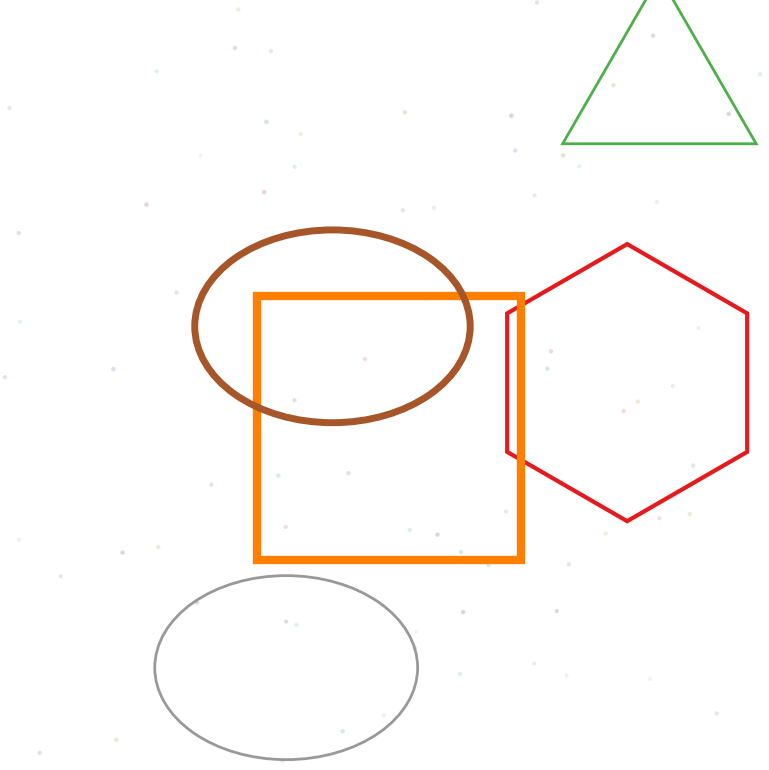[{"shape": "hexagon", "thickness": 1.5, "radius": 0.9, "center": [0.815, 0.503]}, {"shape": "triangle", "thickness": 1, "radius": 0.73, "center": [0.856, 0.886]}, {"shape": "square", "thickness": 3, "radius": 0.86, "center": [0.505, 0.444]}, {"shape": "oval", "thickness": 2.5, "radius": 0.89, "center": [0.432, 0.576]}, {"shape": "oval", "thickness": 1, "radius": 0.85, "center": [0.372, 0.133]}]